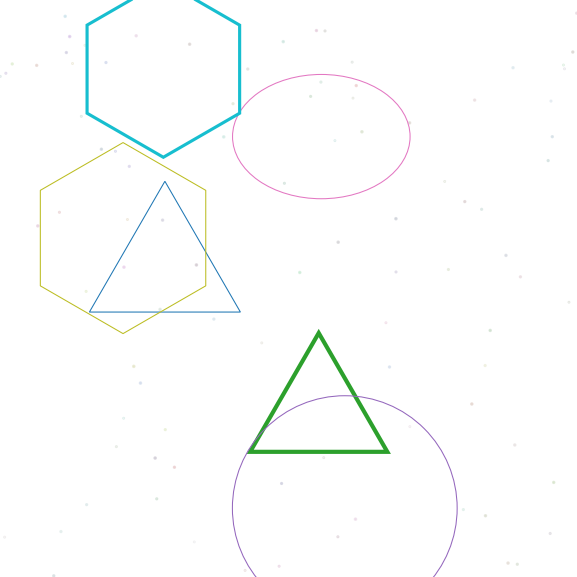[{"shape": "triangle", "thickness": 0.5, "radius": 0.75, "center": [0.286, 0.534]}, {"shape": "triangle", "thickness": 2, "radius": 0.69, "center": [0.552, 0.285]}, {"shape": "circle", "thickness": 0.5, "radius": 0.97, "center": [0.597, 0.119]}, {"shape": "oval", "thickness": 0.5, "radius": 0.77, "center": [0.556, 0.763]}, {"shape": "hexagon", "thickness": 0.5, "radius": 0.83, "center": [0.213, 0.587]}, {"shape": "hexagon", "thickness": 1.5, "radius": 0.76, "center": [0.283, 0.879]}]